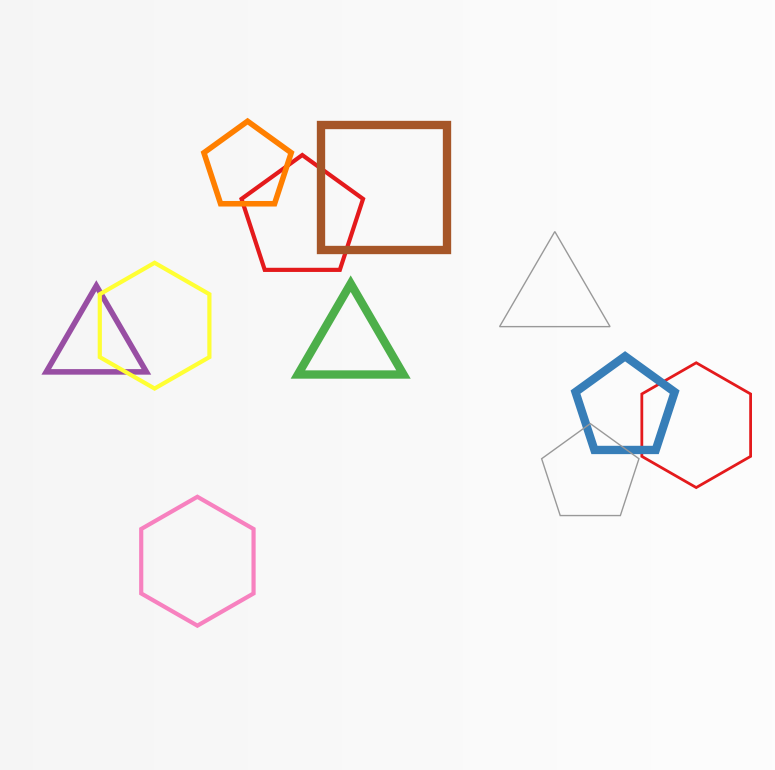[{"shape": "pentagon", "thickness": 1.5, "radius": 0.41, "center": [0.39, 0.716]}, {"shape": "hexagon", "thickness": 1, "radius": 0.41, "center": [0.898, 0.448]}, {"shape": "pentagon", "thickness": 3, "radius": 0.34, "center": [0.807, 0.47]}, {"shape": "triangle", "thickness": 3, "radius": 0.39, "center": [0.453, 0.553]}, {"shape": "triangle", "thickness": 2, "radius": 0.37, "center": [0.124, 0.554]}, {"shape": "pentagon", "thickness": 2, "radius": 0.3, "center": [0.319, 0.783]}, {"shape": "hexagon", "thickness": 1.5, "radius": 0.41, "center": [0.199, 0.577]}, {"shape": "square", "thickness": 3, "radius": 0.4, "center": [0.495, 0.757]}, {"shape": "hexagon", "thickness": 1.5, "radius": 0.42, "center": [0.255, 0.271]}, {"shape": "pentagon", "thickness": 0.5, "radius": 0.33, "center": [0.762, 0.384]}, {"shape": "triangle", "thickness": 0.5, "radius": 0.41, "center": [0.716, 0.617]}]